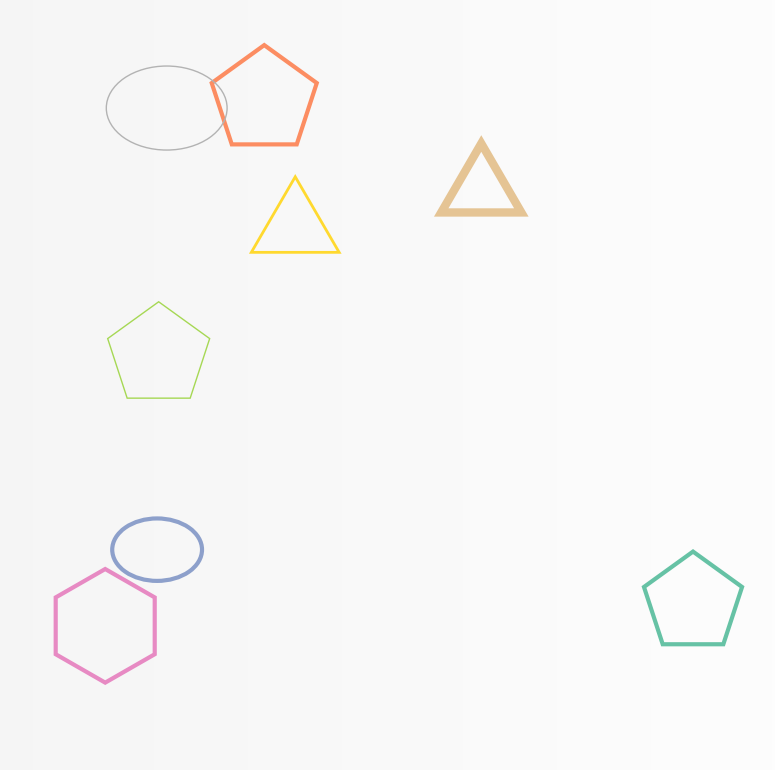[{"shape": "pentagon", "thickness": 1.5, "radius": 0.33, "center": [0.894, 0.217]}, {"shape": "pentagon", "thickness": 1.5, "radius": 0.36, "center": [0.341, 0.87]}, {"shape": "oval", "thickness": 1.5, "radius": 0.29, "center": [0.203, 0.286]}, {"shape": "hexagon", "thickness": 1.5, "radius": 0.37, "center": [0.136, 0.187]}, {"shape": "pentagon", "thickness": 0.5, "radius": 0.35, "center": [0.205, 0.539]}, {"shape": "triangle", "thickness": 1, "radius": 0.33, "center": [0.381, 0.705]}, {"shape": "triangle", "thickness": 3, "radius": 0.3, "center": [0.621, 0.754]}, {"shape": "oval", "thickness": 0.5, "radius": 0.39, "center": [0.215, 0.86]}]